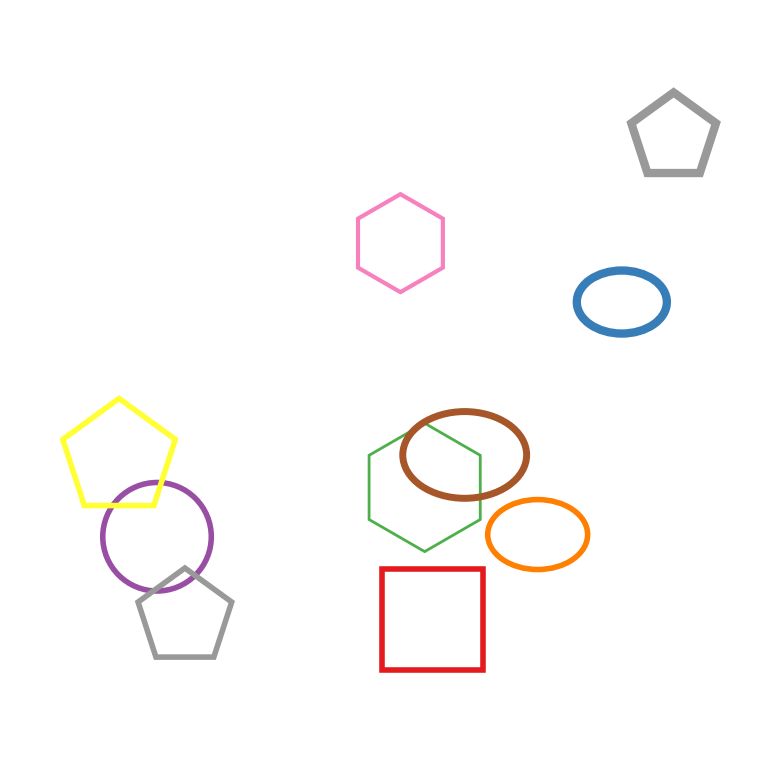[{"shape": "square", "thickness": 2, "radius": 0.33, "center": [0.561, 0.196]}, {"shape": "oval", "thickness": 3, "radius": 0.29, "center": [0.808, 0.608]}, {"shape": "hexagon", "thickness": 1, "radius": 0.42, "center": [0.552, 0.367]}, {"shape": "circle", "thickness": 2, "radius": 0.35, "center": [0.204, 0.303]}, {"shape": "oval", "thickness": 2, "radius": 0.32, "center": [0.698, 0.306]}, {"shape": "pentagon", "thickness": 2, "radius": 0.38, "center": [0.155, 0.406]}, {"shape": "oval", "thickness": 2.5, "radius": 0.4, "center": [0.604, 0.409]}, {"shape": "hexagon", "thickness": 1.5, "radius": 0.32, "center": [0.52, 0.684]}, {"shape": "pentagon", "thickness": 2, "radius": 0.32, "center": [0.24, 0.198]}, {"shape": "pentagon", "thickness": 3, "radius": 0.29, "center": [0.875, 0.822]}]